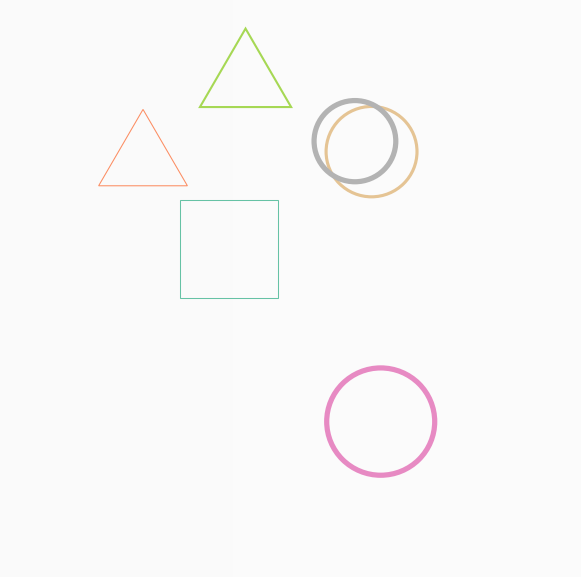[{"shape": "square", "thickness": 0.5, "radius": 0.42, "center": [0.393, 0.568]}, {"shape": "triangle", "thickness": 0.5, "radius": 0.44, "center": [0.246, 0.722]}, {"shape": "circle", "thickness": 2.5, "radius": 0.46, "center": [0.655, 0.269]}, {"shape": "triangle", "thickness": 1, "radius": 0.45, "center": [0.422, 0.859]}, {"shape": "circle", "thickness": 1.5, "radius": 0.39, "center": [0.639, 0.737]}, {"shape": "circle", "thickness": 2.5, "radius": 0.35, "center": [0.611, 0.755]}]